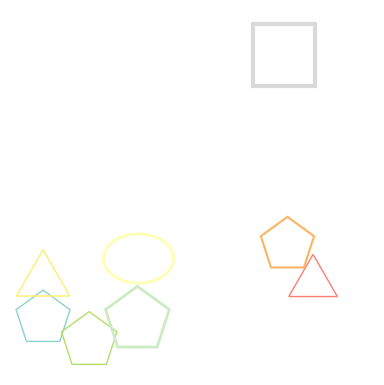[{"shape": "pentagon", "thickness": 1, "radius": 0.37, "center": [0.112, 0.173]}, {"shape": "oval", "thickness": 2, "radius": 0.46, "center": [0.36, 0.329]}, {"shape": "triangle", "thickness": 1, "radius": 0.36, "center": [0.813, 0.266]}, {"shape": "pentagon", "thickness": 1.5, "radius": 0.36, "center": [0.747, 0.364]}, {"shape": "pentagon", "thickness": 1, "radius": 0.38, "center": [0.232, 0.115]}, {"shape": "square", "thickness": 3, "radius": 0.4, "center": [0.737, 0.857]}, {"shape": "pentagon", "thickness": 2, "radius": 0.44, "center": [0.357, 0.169]}, {"shape": "triangle", "thickness": 1, "radius": 0.4, "center": [0.112, 0.271]}]